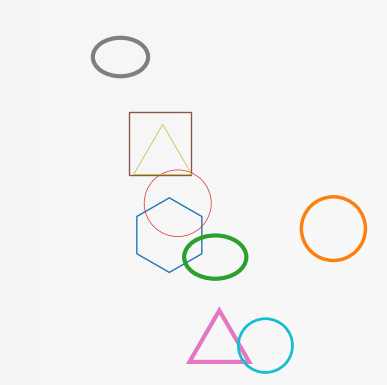[{"shape": "hexagon", "thickness": 1, "radius": 0.48, "center": [0.437, 0.389]}, {"shape": "circle", "thickness": 2.5, "radius": 0.41, "center": [0.86, 0.406]}, {"shape": "oval", "thickness": 3, "radius": 0.4, "center": [0.555, 0.332]}, {"shape": "circle", "thickness": 0.5, "radius": 0.43, "center": [0.459, 0.472]}, {"shape": "square", "thickness": 1, "radius": 0.4, "center": [0.413, 0.627]}, {"shape": "triangle", "thickness": 3, "radius": 0.45, "center": [0.566, 0.105]}, {"shape": "oval", "thickness": 3, "radius": 0.36, "center": [0.311, 0.852]}, {"shape": "triangle", "thickness": 0.5, "radius": 0.43, "center": [0.42, 0.59]}, {"shape": "circle", "thickness": 2, "radius": 0.35, "center": [0.685, 0.102]}]